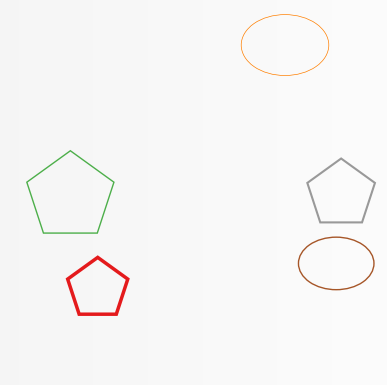[{"shape": "pentagon", "thickness": 2.5, "radius": 0.41, "center": [0.252, 0.25]}, {"shape": "pentagon", "thickness": 1, "radius": 0.59, "center": [0.182, 0.49]}, {"shape": "oval", "thickness": 0.5, "radius": 0.56, "center": [0.735, 0.883]}, {"shape": "oval", "thickness": 1, "radius": 0.49, "center": [0.868, 0.316]}, {"shape": "pentagon", "thickness": 1.5, "radius": 0.46, "center": [0.88, 0.497]}]